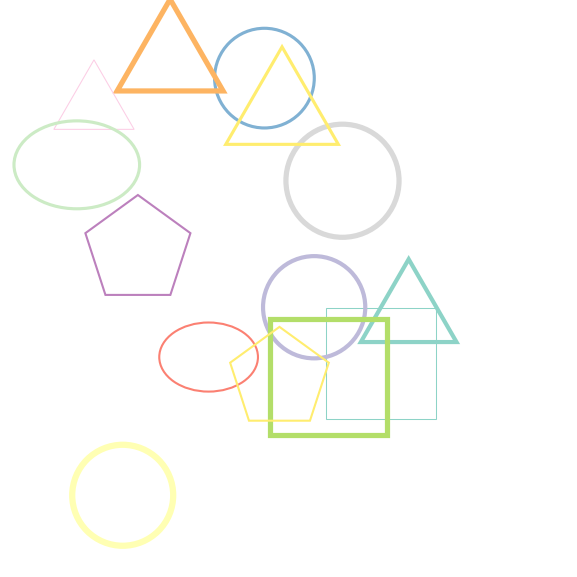[{"shape": "square", "thickness": 0.5, "radius": 0.48, "center": [0.66, 0.37]}, {"shape": "triangle", "thickness": 2, "radius": 0.48, "center": [0.708, 0.455]}, {"shape": "circle", "thickness": 3, "radius": 0.44, "center": [0.212, 0.142]}, {"shape": "circle", "thickness": 2, "radius": 0.44, "center": [0.544, 0.467]}, {"shape": "oval", "thickness": 1, "radius": 0.43, "center": [0.361, 0.381]}, {"shape": "circle", "thickness": 1.5, "radius": 0.43, "center": [0.458, 0.864]}, {"shape": "triangle", "thickness": 2.5, "radius": 0.53, "center": [0.295, 0.895]}, {"shape": "square", "thickness": 2.5, "radius": 0.5, "center": [0.569, 0.347]}, {"shape": "triangle", "thickness": 0.5, "radius": 0.4, "center": [0.163, 0.815]}, {"shape": "circle", "thickness": 2.5, "radius": 0.49, "center": [0.593, 0.686]}, {"shape": "pentagon", "thickness": 1, "radius": 0.48, "center": [0.239, 0.566]}, {"shape": "oval", "thickness": 1.5, "radius": 0.54, "center": [0.133, 0.714]}, {"shape": "triangle", "thickness": 1.5, "radius": 0.56, "center": [0.488, 0.805]}, {"shape": "pentagon", "thickness": 1, "radius": 0.45, "center": [0.484, 0.343]}]